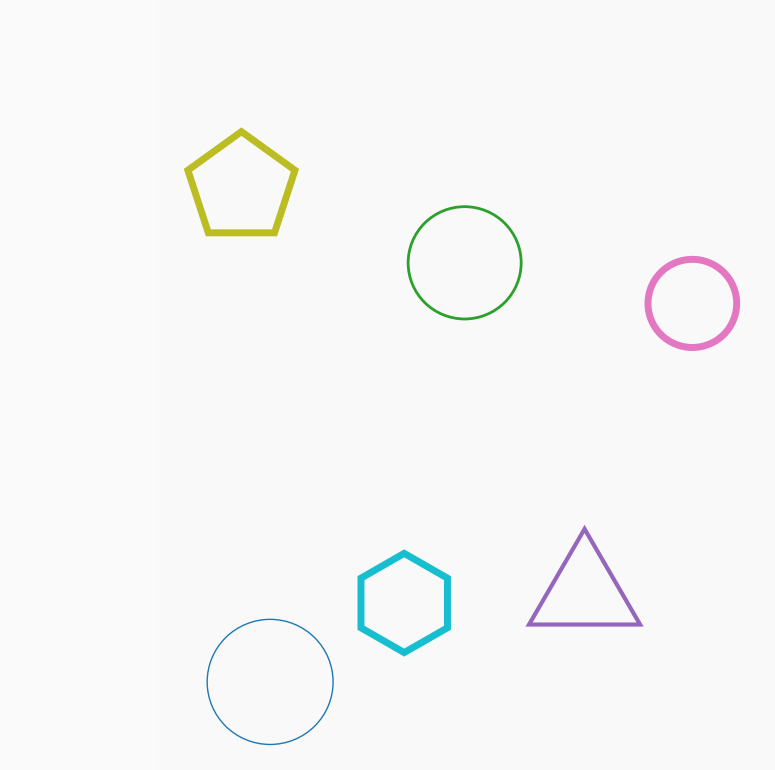[{"shape": "circle", "thickness": 0.5, "radius": 0.41, "center": [0.349, 0.114]}, {"shape": "circle", "thickness": 1, "radius": 0.36, "center": [0.6, 0.659]}, {"shape": "triangle", "thickness": 1.5, "radius": 0.41, "center": [0.754, 0.23]}, {"shape": "circle", "thickness": 2.5, "radius": 0.29, "center": [0.893, 0.606]}, {"shape": "pentagon", "thickness": 2.5, "radius": 0.36, "center": [0.312, 0.756]}, {"shape": "hexagon", "thickness": 2.5, "radius": 0.32, "center": [0.522, 0.217]}]